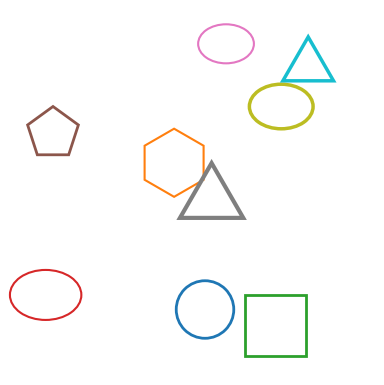[{"shape": "circle", "thickness": 2, "radius": 0.37, "center": [0.532, 0.196]}, {"shape": "hexagon", "thickness": 1.5, "radius": 0.44, "center": [0.452, 0.577]}, {"shape": "square", "thickness": 2, "radius": 0.39, "center": [0.716, 0.155]}, {"shape": "oval", "thickness": 1.5, "radius": 0.46, "center": [0.119, 0.234]}, {"shape": "pentagon", "thickness": 2, "radius": 0.35, "center": [0.138, 0.654]}, {"shape": "oval", "thickness": 1.5, "radius": 0.36, "center": [0.587, 0.886]}, {"shape": "triangle", "thickness": 3, "radius": 0.47, "center": [0.55, 0.482]}, {"shape": "oval", "thickness": 2.5, "radius": 0.41, "center": [0.73, 0.723]}, {"shape": "triangle", "thickness": 2.5, "radius": 0.38, "center": [0.8, 0.828]}]